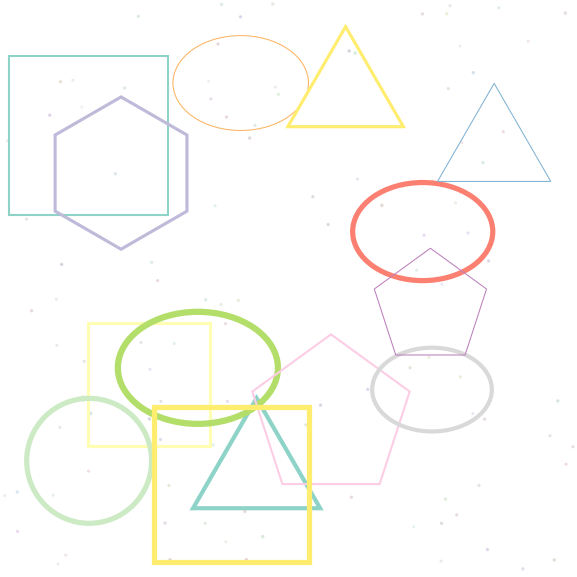[{"shape": "triangle", "thickness": 2, "radius": 0.64, "center": [0.444, 0.183]}, {"shape": "square", "thickness": 1, "radius": 0.69, "center": [0.154, 0.765]}, {"shape": "square", "thickness": 1.5, "radius": 0.53, "center": [0.258, 0.334]}, {"shape": "hexagon", "thickness": 1.5, "radius": 0.66, "center": [0.21, 0.699]}, {"shape": "oval", "thickness": 2.5, "radius": 0.61, "center": [0.732, 0.598]}, {"shape": "triangle", "thickness": 0.5, "radius": 0.57, "center": [0.856, 0.742]}, {"shape": "oval", "thickness": 0.5, "radius": 0.59, "center": [0.417, 0.855]}, {"shape": "oval", "thickness": 3, "radius": 0.69, "center": [0.343, 0.362]}, {"shape": "pentagon", "thickness": 1, "radius": 0.72, "center": [0.573, 0.277]}, {"shape": "oval", "thickness": 2, "radius": 0.52, "center": [0.748, 0.325]}, {"shape": "pentagon", "thickness": 0.5, "radius": 0.51, "center": [0.745, 0.467]}, {"shape": "circle", "thickness": 2.5, "radius": 0.54, "center": [0.154, 0.201]}, {"shape": "triangle", "thickness": 1.5, "radius": 0.58, "center": [0.598, 0.838]}, {"shape": "square", "thickness": 2.5, "radius": 0.67, "center": [0.401, 0.16]}]